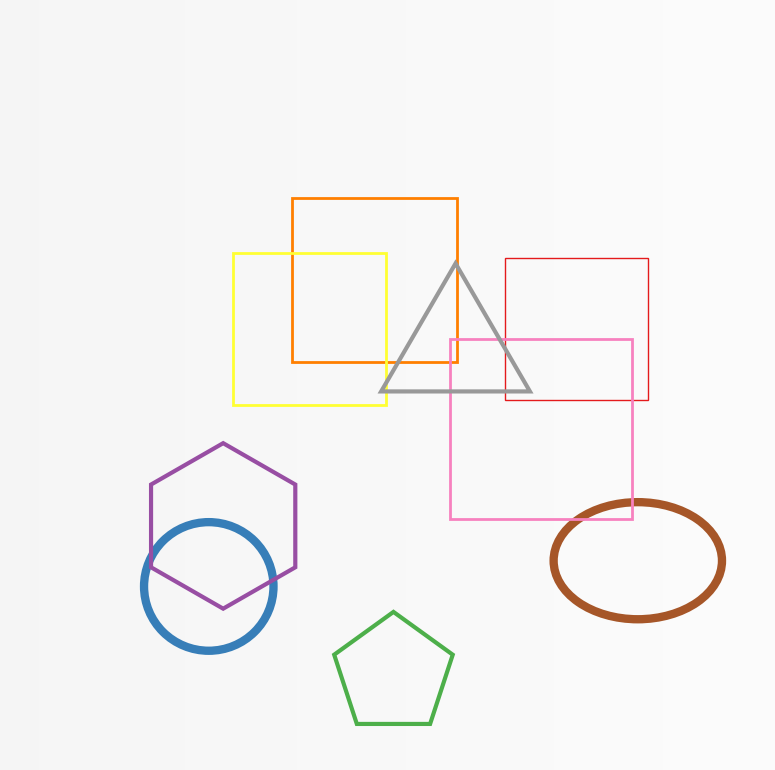[{"shape": "square", "thickness": 0.5, "radius": 0.46, "center": [0.744, 0.573]}, {"shape": "circle", "thickness": 3, "radius": 0.42, "center": [0.269, 0.238]}, {"shape": "pentagon", "thickness": 1.5, "radius": 0.4, "center": [0.508, 0.125]}, {"shape": "hexagon", "thickness": 1.5, "radius": 0.54, "center": [0.288, 0.317]}, {"shape": "square", "thickness": 1, "radius": 0.53, "center": [0.483, 0.636]}, {"shape": "square", "thickness": 1, "radius": 0.49, "center": [0.4, 0.573]}, {"shape": "oval", "thickness": 3, "radius": 0.54, "center": [0.823, 0.272]}, {"shape": "square", "thickness": 1, "radius": 0.59, "center": [0.698, 0.443]}, {"shape": "triangle", "thickness": 1.5, "radius": 0.55, "center": [0.588, 0.547]}]